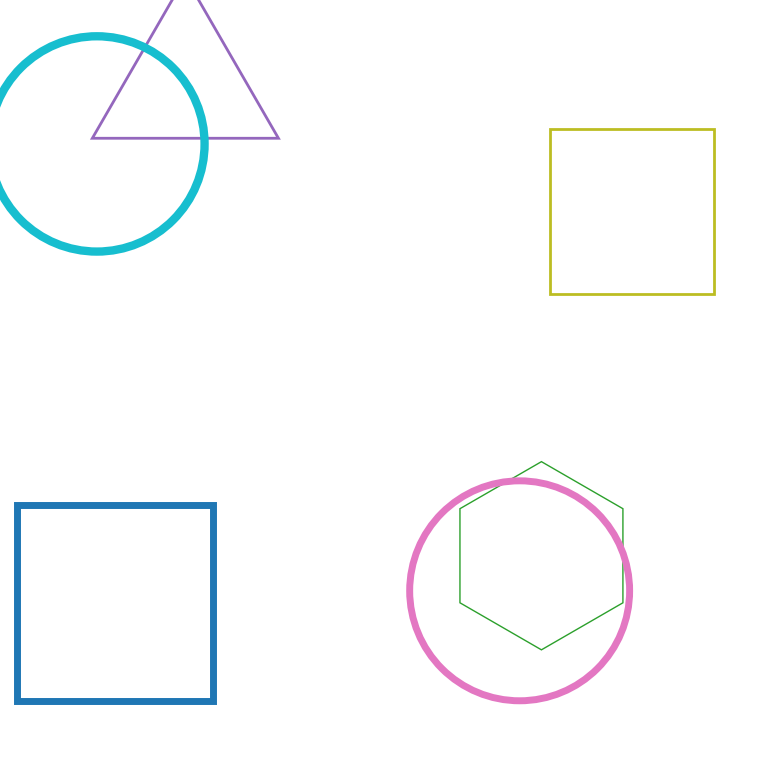[{"shape": "square", "thickness": 2.5, "radius": 0.64, "center": [0.149, 0.216]}, {"shape": "hexagon", "thickness": 0.5, "radius": 0.61, "center": [0.703, 0.278]}, {"shape": "triangle", "thickness": 1, "radius": 0.7, "center": [0.241, 0.89]}, {"shape": "circle", "thickness": 2.5, "radius": 0.71, "center": [0.675, 0.233]}, {"shape": "square", "thickness": 1, "radius": 0.54, "center": [0.821, 0.726]}, {"shape": "circle", "thickness": 3, "radius": 0.7, "center": [0.126, 0.813]}]